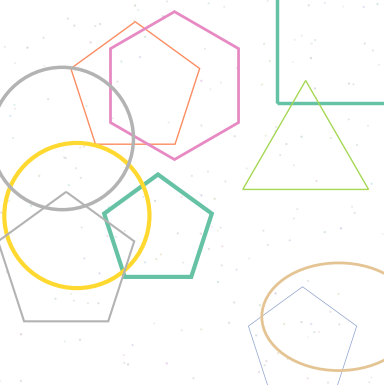[{"shape": "pentagon", "thickness": 3, "radius": 0.74, "center": [0.41, 0.4]}, {"shape": "square", "thickness": 2.5, "radius": 0.75, "center": [0.869, 0.883]}, {"shape": "pentagon", "thickness": 1, "radius": 0.88, "center": [0.351, 0.768]}, {"shape": "pentagon", "thickness": 0.5, "radius": 0.74, "center": [0.786, 0.107]}, {"shape": "hexagon", "thickness": 2, "radius": 0.96, "center": [0.453, 0.778]}, {"shape": "triangle", "thickness": 1, "radius": 0.94, "center": [0.794, 0.602]}, {"shape": "circle", "thickness": 3, "radius": 0.94, "center": [0.2, 0.44]}, {"shape": "oval", "thickness": 2, "radius": 1.0, "center": [0.88, 0.177]}, {"shape": "circle", "thickness": 2.5, "radius": 0.92, "center": [0.162, 0.64]}, {"shape": "pentagon", "thickness": 1.5, "radius": 0.93, "center": [0.172, 0.316]}]